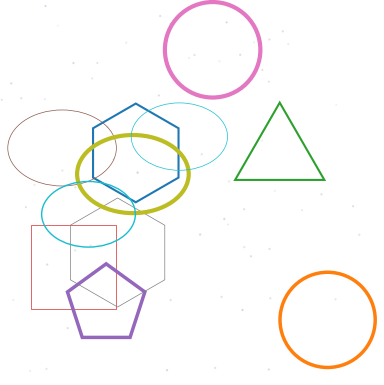[{"shape": "hexagon", "thickness": 1.5, "radius": 0.64, "center": [0.353, 0.603]}, {"shape": "circle", "thickness": 2.5, "radius": 0.62, "center": [0.851, 0.169]}, {"shape": "triangle", "thickness": 1.5, "radius": 0.67, "center": [0.727, 0.6]}, {"shape": "square", "thickness": 0.5, "radius": 0.55, "center": [0.191, 0.306]}, {"shape": "pentagon", "thickness": 2.5, "radius": 0.53, "center": [0.276, 0.209]}, {"shape": "oval", "thickness": 0.5, "radius": 0.71, "center": [0.161, 0.616]}, {"shape": "circle", "thickness": 3, "radius": 0.62, "center": [0.552, 0.871]}, {"shape": "hexagon", "thickness": 0.5, "radius": 0.71, "center": [0.305, 0.344]}, {"shape": "oval", "thickness": 3, "radius": 0.72, "center": [0.345, 0.548]}, {"shape": "oval", "thickness": 0.5, "radius": 0.63, "center": [0.466, 0.645]}, {"shape": "oval", "thickness": 1, "radius": 0.61, "center": [0.23, 0.443]}]